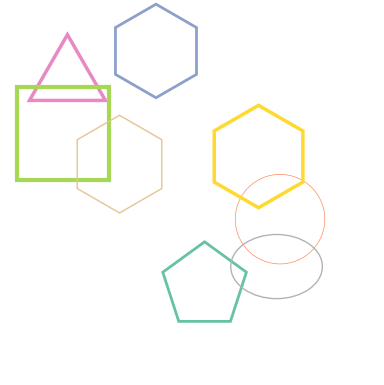[{"shape": "pentagon", "thickness": 2, "radius": 0.57, "center": [0.531, 0.258]}, {"shape": "circle", "thickness": 0.5, "radius": 0.58, "center": [0.727, 0.431]}, {"shape": "hexagon", "thickness": 2, "radius": 0.61, "center": [0.405, 0.868]}, {"shape": "triangle", "thickness": 2.5, "radius": 0.57, "center": [0.175, 0.796]}, {"shape": "square", "thickness": 3, "radius": 0.6, "center": [0.164, 0.653]}, {"shape": "hexagon", "thickness": 2.5, "radius": 0.66, "center": [0.672, 0.593]}, {"shape": "hexagon", "thickness": 1, "radius": 0.63, "center": [0.31, 0.574]}, {"shape": "oval", "thickness": 1, "radius": 0.6, "center": [0.718, 0.308]}]